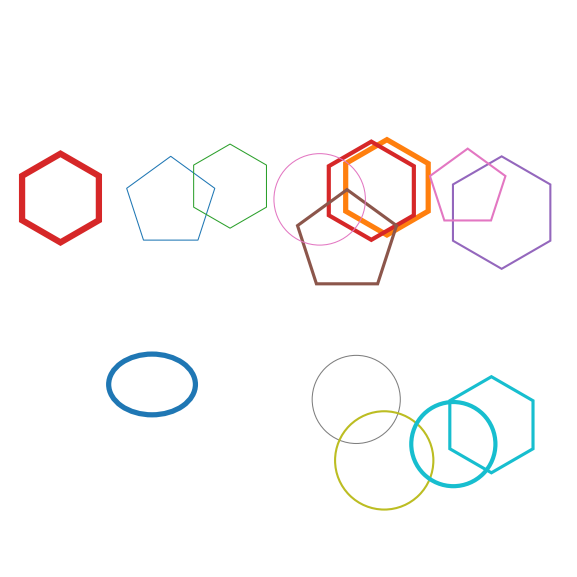[{"shape": "pentagon", "thickness": 0.5, "radius": 0.4, "center": [0.296, 0.648]}, {"shape": "oval", "thickness": 2.5, "radius": 0.38, "center": [0.263, 0.333]}, {"shape": "hexagon", "thickness": 2.5, "radius": 0.41, "center": [0.67, 0.675]}, {"shape": "hexagon", "thickness": 0.5, "radius": 0.36, "center": [0.398, 0.677]}, {"shape": "hexagon", "thickness": 3, "radius": 0.38, "center": [0.105, 0.656]}, {"shape": "hexagon", "thickness": 2, "radius": 0.43, "center": [0.643, 0.669]}, {"shape": "hexagon", "thickness": 1, "radius": 0.49, "center": [0.869, 0.631]}, {"shape": "pentagon", "thickness": 1.5, "radius": 0.45, "center": [0.601, 0.581]}, {"shape": "circle", "thickness": 0.5, "radius": 0.4, "center": [0.554, 0.654]}, {"shape": "pentagon", "thickness": 1, "radius": 0.34, "center": [0.81, 0.673]}, {"shape": "circle", "thickness": 0.5, "radius": 0.38, "center": [0.617, 0.307]}, {"shape": "circle", "thickness": 1, "radius": 0.43, "center": [0.665, 0.202]}, {"shape": "circle", "thickness": 2, "radius": 0.36, "center": [0.785, 0.23]}, {"shape": "hexagon", "thickness": 1.5, "radius": 0.42, "center": [0.851, 0.264]}]